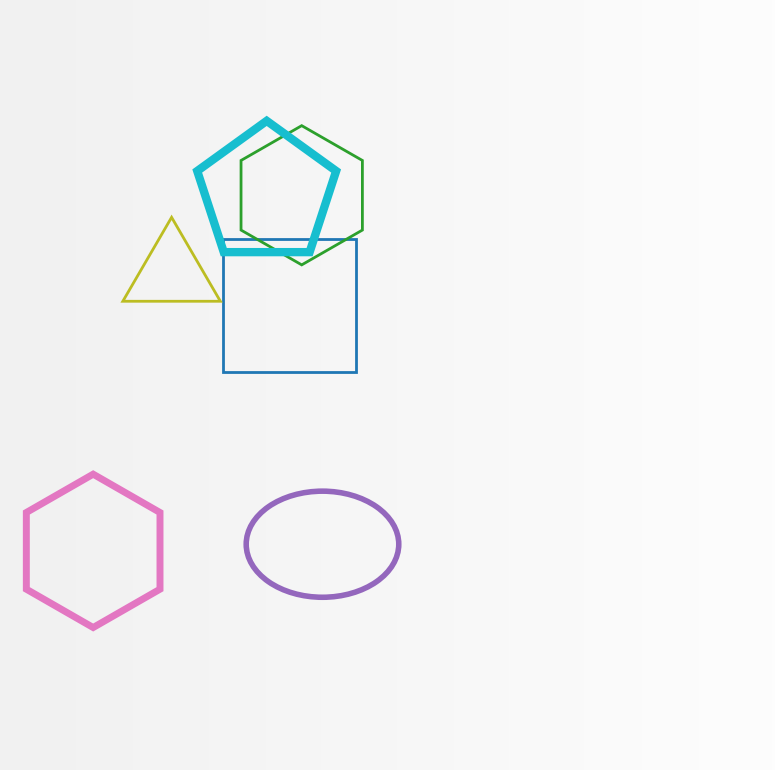[{"shape": "square", "thickness": 1, "radius": 0.43, "center": [0.374, 0.603]}, {"shape": "hexagon", "thickness": 1, "radius": 0.45, "center": [0.389, 0.746]}, {"shape": "oval", "thickness": 2, "radius": 0.49, "center": [0.416, 0.293]}, {"shape": "hexagon", "thickness": 2.5, "radius": 0.5, "center": [0.12, 0.285]}, {"shape": "triangle", "thickness": 1, "radius": 0.36, "center": [0.221, 0.645]}, {"shape": "pentagon", "thickness": 3, "radius": 0.47, "center": [0.344, 0.749]}]